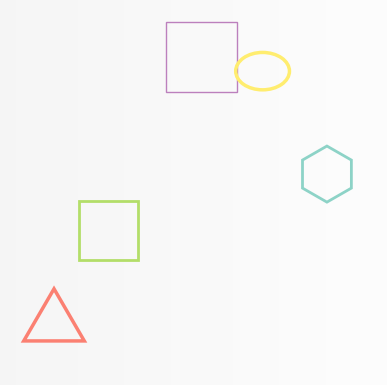[{"shape": "hexagon", "thickness": 2, "radius": 0.36, "center": [0.844, 0.548]}, {"shape": "triangle", "thickness": 2.5, "radius": 0.45, "center": [0.139, 0.16]}, {"shape": "square", "thickness": 2, "radius": 0.38, "center": [0.279, 0.401]}, {"shape": "square", "thickness": 1, "radius": 0.45, "center": [0.52, 0.851]}, {"shape": "oval", "thickness": 2.5, "radius": 0.35, "center": [0.678, 0.815]}]